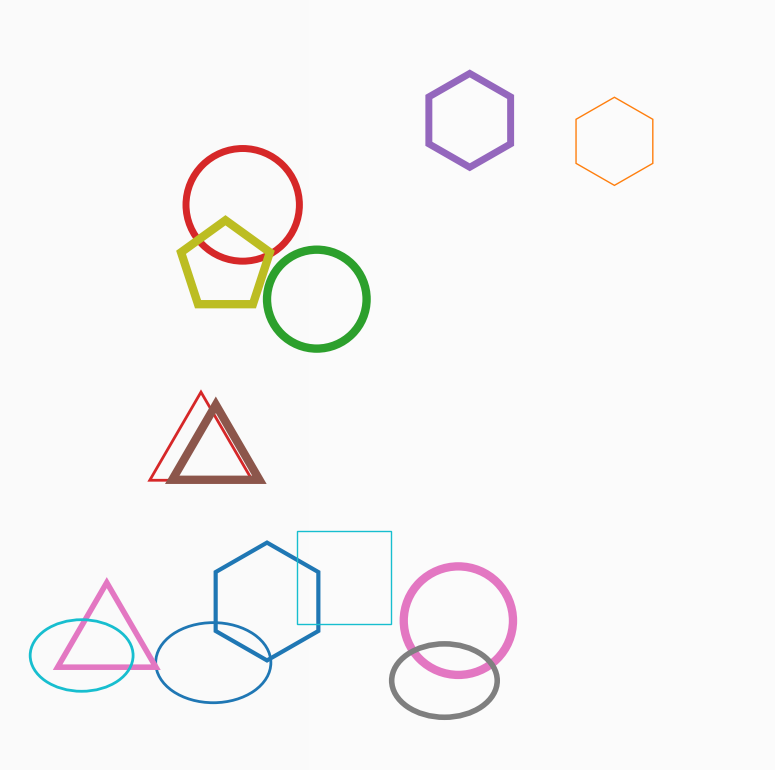[{"shape": "oval", "thickness": 1, "radius": 0.37, "center": [0.275, 0.139]}, {"shape": "hexagon", "thickness": 1.5, "radius": 0.38, "center": [0.345, 0.219]}, {"shape": "hexagon", "thickness": 0.5, "radius": 0.29, "center": [0.793, 0.816]}, {"shape": "circle", "thickness": 3, "radius": 0.32, "center": [0.409, 0.611]}, {"shape": "circle", "thickness": 2.5, "radius": 0.37, "center": [0.313, 0.734]}, {"shape": "triangle", "thickness": 1, "radius": 0.38, "center": [0.259, 0.414]}, {"shape": "hexagon", "thickness": 2.5, "radius": 0.3, "center": [0.606, 0.844]}, {"shape": "triangle", "thickness": 3, "radius": 0.32, "center": [0.278, 0.409]}, {"shape": "circle", "thickness": 3, "radius": 0.35, "center": [0.591, 0.194]}, {"shape": "triangle", "thickness": 2, "radius": 0.37, "center": [0.138, 0.17]}, {"shape": "oval", "thickness": 2, "radius": 0.34, "center": [0.573, 0.116]}, {"shape": "pentagon", "thickness": 3, "radius": 0.3, "center": [0.291, 0.654]}, {"shape": "oval", "thickness": 1, "radius": 0.33, "center": [0.105, 0.149]}, {"shape": "square", "thickness": 0.5, "radius": 0.3, "center": [0.444, 0.25]}]